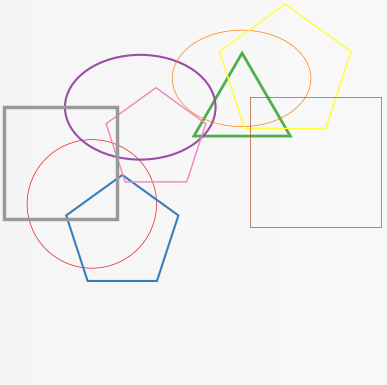[{"shape": "circle", "thickness": 0.5, "radius": 0.83, "center": [0.237, 0.47]}, {"shape": "pentagon", "thickness": 1.5, "radius": 0.76, "center": [0.316, 0.393]}, {"shape": "triangle", "thickness": 2, "radius": 0.72, "center": [0.625, 0.718]}, {"shape": "oval", "thickness": 1.5, "radius": 0.97, "center": [0.362, 0.722]}, {"shape": "oval", "thickness": 0.5, "radius": 0.89, "center": [0.623, 0.796]}, {"shape": "pentagon", "thickness": 1, "radius": 0.89, "center": [0.736, 0.811]}, {"shape": "square", "thickness": 0.5, "radius": 0.85, "center": [0.814, 0.579]}, {"shape": "pentagon", "thickness": 1, "radius": 0.68, "center": [0.402, 0.637]}, {"shape": "square", "thickness": 2.5, "radius": 0.73, "center": [0.156, 0.576]}]